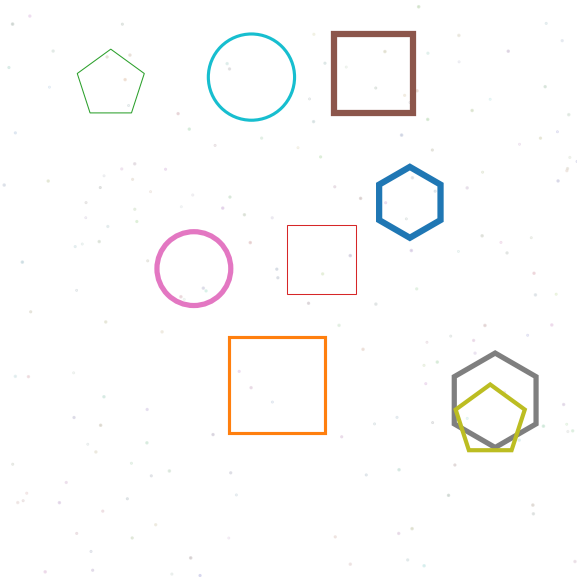[{"shape": "hexagon", "thickness": 3, "radius": 0.31, "center": [0.71, 0.649]}, {"shape": "square", "thickness": 1.5, "radius": 0.41, "center": [0.48, 0.333]}, {"shape": "pentagon", "thickness": 0.5, "radius": 0.31, "center": [0.192, 0.853]}, {"shape": "square", "thickness": 0.5, "radius": 0.3, "center": [0.557, 0.55]}, {"shape": "square", "thickness": 3, "radius": 0.34, "center": [0.647, 0.872]}, {"shape": "circle", "thickness": 2.5, "radius": 0.32, "center": [0.336, 0.534]}, {"shape": "hexagon", "thickness": 2.5, "radius": 0.41, "center": [0.857, 0.306]}, {"shape": "pentagon", "thickness": 2, "radius": 0.31, "center": [0.849, 0.27]}, {"shape": "circle", "thickness": 1.5, "radius": 0.37, "center": [0.435, 0.866]}]